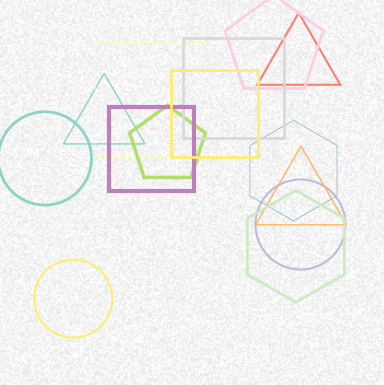[{"shape": "triangle", "thickness": 1, "radius": 0.61, "center": [0.271, 0.687]}, {"shape": "circle", "thickness": 2, "radius": 0.61, "center": [0.116, 0.589]}, {"shape": "square", "thickness": 0.5, "radius": 0.74, "center": [0.395, 0.742]}, {"shape": "circle", "thickness": 1.5, "radius": 0.58, "center": [0.78, 0.417]}, {"shape": "triangle", "thickness": 1.5, "radius": 0.62, "center": [0.776, 0.842]}, {"shape": "hexagon", "thickness": 0.5, "radius": 0.65, "center": [0.762, 0.557]}, {"shape": "triangle", "thickness": 1, "radius": 0.68, "center": [0.782, 0.484]}, {"shape": "pentagon", "thickness": 2.5, "radius": 0.52, "center": [0.435, 0.623]}, {"shape": "pentagon", "thickness": 2, "radius": 0.67, "center": [0.712, 0.879]}, {"shape": "square", "thickness": 2, "radius": 0.65, "center": [0.607, 0.771]}, {"shape": "square", "thickness": 3, "radius": 0.55, "center": [0.394, 0.614]}, {"shape": "hexagon", "thickness": 2, "radius": 0.73, "center": [0.769, 0.36]}, {"shape": "circle", "thickness": 1.5, "radius": 0.51, "center": [0.19, 0.224]}, {"shape": "square", "thickness": 2, "radius": 0.56, "center": [0.558, 0.706]}]